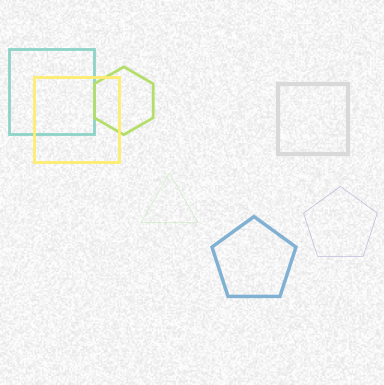[{"shape": "square", "thickness": 2, "radius": 0.56, "center": [0.134, 0.762]}, {"shape": "pentagon", "thickness": 0.5, "radius": 0.5, "center": [0.884, 0.415]}, {"shape": "pentagon", "thickness": 2.5, "radius": 0.57, "center": [0.66, 0.323]}, {"shape": "hexagon", "thickness": 2, "radius": 0.44, "center": [0.321, 0.738]}, {"shape": "square", "thickness": 3, "radius": 0.45, "center": [0.813, 0.69]}, {"shape": "triangle", "thickness": 0.5, "radius": 0.43, "center": [0.44, 0.464]}, {"shape": "square", "thickness": 2, "radius": 0.55, "center": [0.199, 0.689]}]